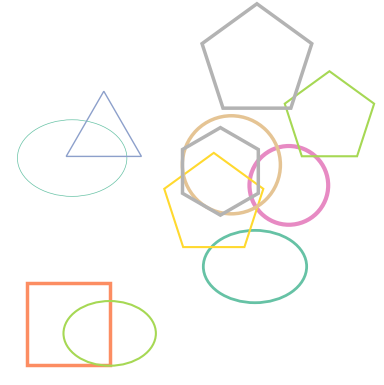[{"shape": "oval", "thickness": 2, "radius": 0.67, "center": [0.662, 0.308]}, {"shape": "oval", "thickness": 0.5, "radius": 0.71, "center": [0.187, 0.589]}, {"shape": "square", "thickness": 2.5, "radius": 0.54, "center": [0.178, 0.158]}, {"shape": "triangle", "thickness": 1, "radius": 0.56, "center": [0.27, 0.65]}, {"shape": "circle", "thickness": 3, "radius": 0.51, "center": [0.75, 0.518]}, {"shape": "pentagon", "thickness": 1.5, "radius": 0.61, "center": [0.856, 0.693]}, {"shape": "oval", "thickness": 1.5, "radius": 0.6, "center": [0.285, 0.134]}, {"shape": "pentagon", "thickness": 1.5, "radius": 0.68, "center": [0.555, 0.468]}, {"shape": "circle", "thickness": 2.5, "radius": 0.64, "center": [0.601, 0.572]}, {"shape": "pentagon", "thickness": 2.5, "radius": 0.75, "center": [0.667, 0.84]}, {"shape": "hexagon", "thickness": 2.5, "radius": 0.57, "center": [0.572, 0.555]}]